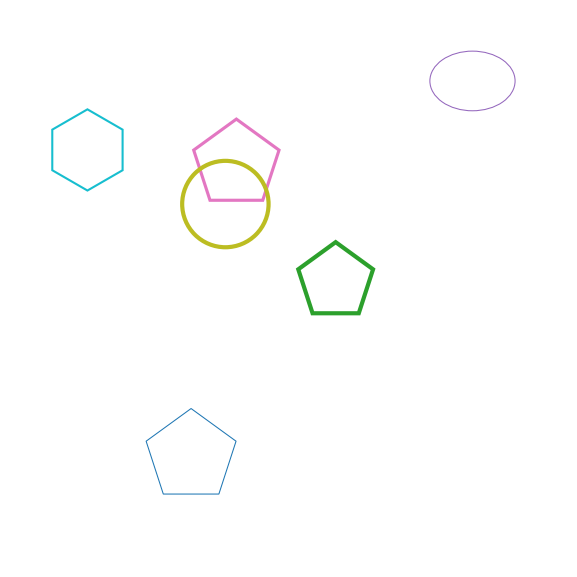[{"shape": "pentagon", "thickness": 0.5, "radius": 0.41, "center": [0.331, 0.21]}, {"shape": "pentagon", "thickness": 2, "radius": 0.34, "center": [0.581, 0.512]}, {"shape": "oval", "thickness": 0.5, "radius": 0.37, "center": [0.818, 0.859]}, {"shape": "pentagon", "thickness": 1.5, "radius": 0.39, "center": [0.409, 0.715]}, {"shape": "circle", "thickness": 2, "radius": 0.37, "center": [0.39, 0.646]}, {"shape": "hexagon", "thickness": 1, "radius": 0.35, "center": [0.151, 0.739]}]